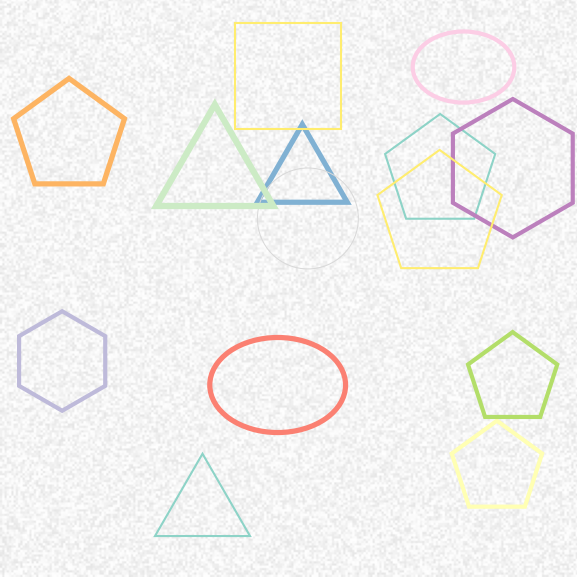[{"shape": "triangle", "thickness": 1, "radius": 0.47, "center": [0.351, 0.118]}, {"shape": "pentagon", "thickness": 1, "radius": 0.5, "center": [0.762, 0.701]}, {"shape": "pentagon", "thickness": 2, "radius": 0.41, "center": [0.86, 0.188]}, {"shape": "hexagon", "thickness": 2, "radius": 0.43, "center": [0.108, 0.374]}, {"shape": "oval", "thickness": 2.5, "radius": 0.59, "center": [0.481, 0.332]}, {"shape": "triangle", "thickness": 2.5, "radius": 0.45, "center": [0.523, 0.694]}, {"shape": "pentagon", "thickness": 2.5, "radius": 0.5, "center": [0.12, 0.762]}, {"shape": "pentagon", "thickness": 2, "radius": 0.41, "center": [0.888, 0.343]}, {"shape": "oval", "thickness": 2, "radius": 0.44, "center": [0.803, 0.883]}, {"shape": "circle", "thickness": 0.5, "radius": 0.44, "center": [0.533, 0.621]}, {"shape": "hexagon", "thickness": 2, "radius": 0.6, "center": [0.888, 0.708]}, {"shape": "triangle", "thickness": 3, "radius": 0.59, "center": [0.372, 0.701]}, {"shape": "square", "thickness": 1, "radius": 0.46, "center": [0.499, 0.867]}, {"shape": "pentagon", "thickness": 1, "radius": 0.57, "center": [0.761, 0.626]}]